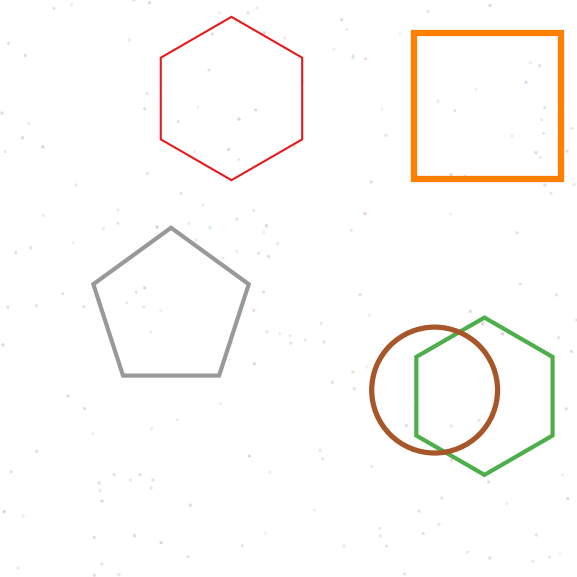[{"shape": "hexagon", "thickness": 1, "radius": 0.71, "center": [0.401, 0.829]}, {"shape": "hexagon", "thickness": 2, "radius": 0.68, "center": [0.839, 0.313]}, {"shape": "square", "thickness": 3, "radius": 0.64, "center": [0.844, 0.816]}, {"shape": "circle", "thickness": 2.5, "radius": 0.54, "center": [0.753, 0.324]}, {"shape": "pentagon", "thickness": 2, "radius": 0.71, "center": [0.296, 0.463]}]